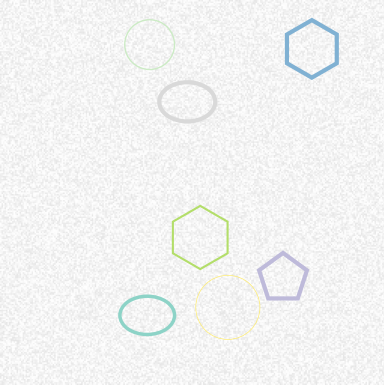[{"shape": "oval", "thickness": 2.5, "radius": 0.36, "center": [0.382, 0.181]}, {"shape": "pentagon", "thickness": 3, "radius": 0.33, "center": [0.735, 0.278]}, {"shape": "hexagon", "thickness": 3, "radius": 0.37, "center": [0.81, 0.873]}, {"shape": "hexagon", "thickness": 1.5, "radius": 0.41, "center": [0.52, 0.383]}, {"shape": "oval", "thickness": 3, "radius": 0.36, "center": [0.486, 0.736]}, {"shape": "circle", "thickness": 1, "radius": 0.32, "center": [0.389, 0.884]}, {"shape": "circle", "thickness": 0.5, "radius": 0.42, "center": [0.592, 0.202]}]